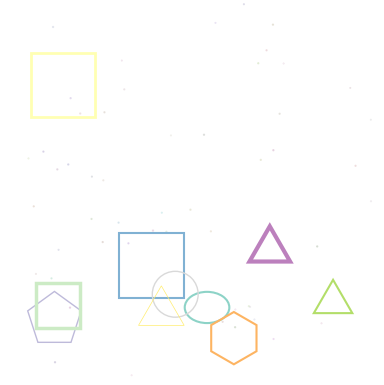[{"shape": "oval", "thickness": 1.5, "radius": 0.29, "center": [0.538, 0.201]}, {"shape": "square", "thickness": 2, "radius": 0.42, "center": [0.164, 0.78]}, {"shape": "pentagon", "thickness": 1, "radius": 0.37, "center": [0.141, 0.17]}, {"shape": "square", "thickness": 1.5, "radius": 0.42, "center": [0.393, 0.31]}, {"shape": "hexagon", "thickness": 1.5, "radius": 0.34, "center": [0.607, 0.122]}, {"shape": "triangle", "thickness": 1.5, "radius": 0.29, "center": [0.865, 0.216]}, {"shape": "circle", "thickness": 1, "radius": 0.3, "center": [0.455, 0.236]}, {"shape": "triangle", "thickness": 3, "radius": 0.3, "center": [0.701, 0.351]}, {"shape": "square", "thickness": 2.5, "radius": 0.29, "center": [0.151, 0.206]}, {"shape": "triangle", "thickness": 0.5, "radius": 0.34, "center": [0.419, 0.189]}]